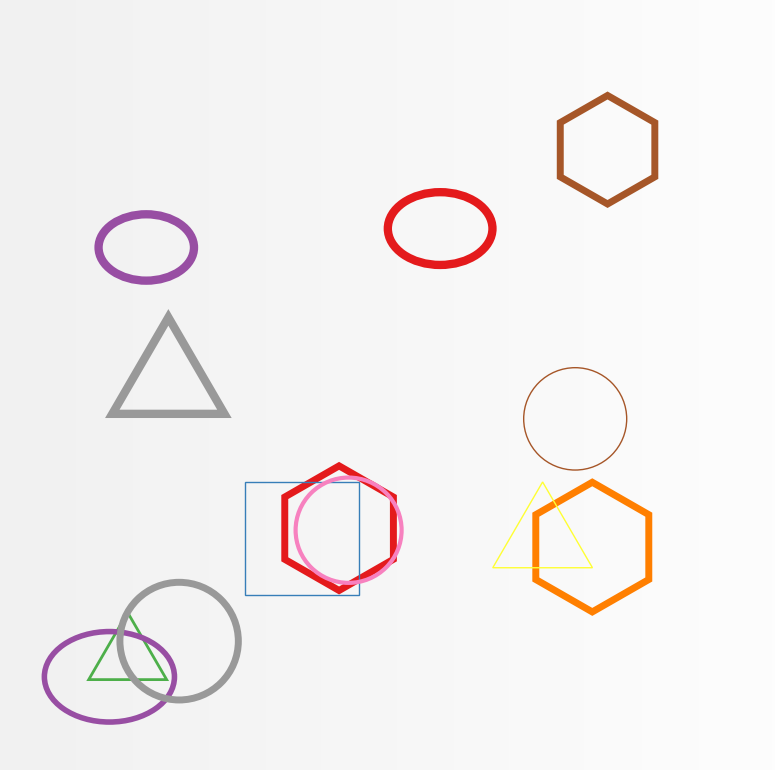[{"shape": "hexagon", "thickness": 2.5, "radius": 0.4, "center": [0.438, 0.314]}, {"shape": "oval", "thickness": 3, "radius": 0.34, "center": [0.568, 0.703]}, {"shape": "square", "thickness": 0.5, "radius": 0.37, "center": [0.389, 0.3]}, {"shape": "triangle", "thickness": 1, "radius": 0.29, "center": [0.165, 0.146]}, {"shape": "oval", "thickness": 2, "radius": 0.42, "center": [0.141, 0.121]}, {"shape": "oval", "thickness": 3, "radius": 0.31, "center": [0.189, 0.679]}, {"shape": "hexagon", "thickness": 2.5, "radius": 0.42, "center": [0.764, 0.289]}, {"shape": "triangle", "thickness": 0.5, "radius": 0.37, "center": [0.7, 0.3]}, {"shape": "circle", "thickness": 0.5, "radius": 0.33, "center": [0.742, 0.456]}, {"shape": "hexagon", "thickness": 2.5, "radius": 0.35, "center": [0.784, 0.806]}, {"shape": "circle", "thickness": 1.5, "radius": 0.34, "center": [0.45, 0.311]}, {"shape": "circle", "thickness": 2.5, "radius": 0.38, "center": [0.231, 0.167]}, {"shape": "triangle", "thickness": 3, "radius": 0.42, "center": [0.217, 0.504]}]